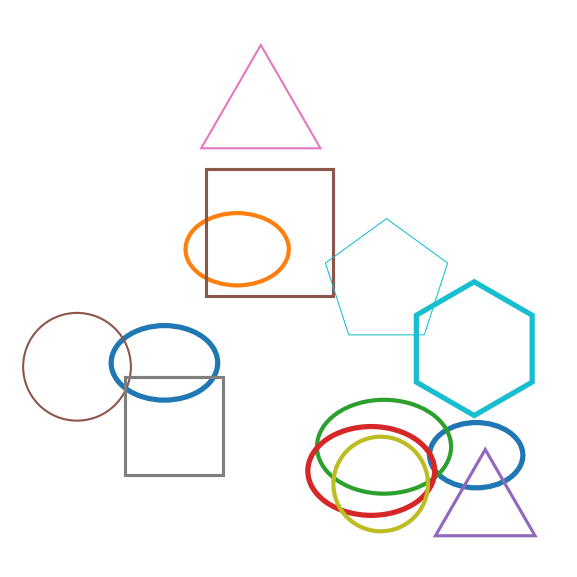[{"shape": "oval", "thickness": 2.5, "radius": 0.46, "center": [0.285, 0.371]}, {"shape": "oval", "thickness": 2.5, "radius": 0.4, "center": [0.825, 0.211]}, {"shape": "oval", "thickness": 2, "radius": 0.45, "center": [0.411, 0.568]}, {"shape": "oval", "thickness": 2, "radius": 0.58, "center": [0.665, 0.226]}, {"shape": "oval", "thickness": 2.5, "radius": 0.55, "center": [0.643, 0.184]}, {"shape": "triangle", "thickness": 1.5, "radius": 0.5, "center": [0.84, 0.121]}, {"shape": "square", "thickness": 1.5, "radius": 0.55, "center": [0.466, 0.596]}, {"shape": "circle", "thickness": 1, "radius": 0.47, "center": [0.133, 0.364]}, {"shape": "triangle", "thickness": 1, "radius": 0.6, "center": [0.452, 0.802]}, {"shape": "square", "thickness": 1.5, "radius": 0.42, "center": [0.301, 0.261]}, {"shape": "circle", "thickness": 2, "radius": 0.41, "center": [0.659, 0.161]}, {"shape": "hexagon", "thickness": 2.5, "radius": 0.58, "center": [0.821, 0.395]}, {"shape": "pentagon", "thickness": 0.5, "radius": 0.56, "center": [0.669, 0.509]}]